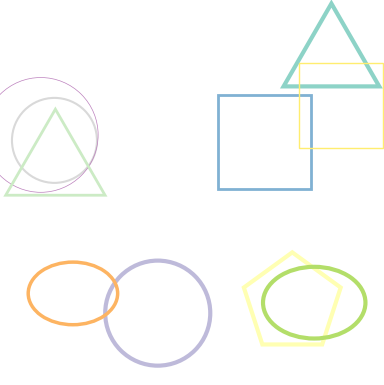[{"shape": "triangle", "thickness": 3, "radius": 0.72, "center": [0.861, 0.847]}, {"shape": "pentagon", "thickness": 3, "radius": 0.66, "center": [0.759, 0.212]}, {"shape": "circle", "thickness": 3, "radius": 0.68, "center": [0.41, 0.187]}, {"shape": "square", "thickness": 2, "radius": 0.61, "center": [0.688, 0.631]}, {"shape": "oval", "thickness": 2.5, "radius": 0.58, "center": [0.189, 0.238]}, {"shape": "oval", "thickness": 3, "radius": 0.67, "center": [0.816, 0.214]}, {"shape": "circle", "thickness": 1.5, "radius": 0.55, "center": [0.141, 0.635]}, {"shape": "circle", "thickness": 0.5, "radius": 0.75, "center": [0.106, 0.65]}, {"shape": "triangle", "thickness": 2, "radius": 0.74, "center": [0.144, 0.567]}, {"shape": "square", "thickness": 1, "radius": 0.55, "center": [0.885, 0.726]}]